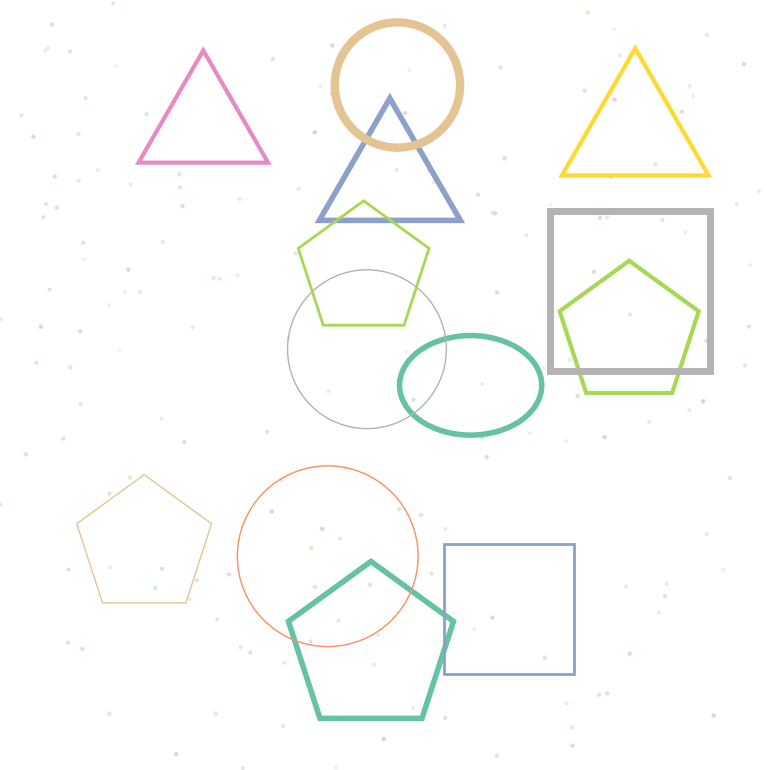[{"shape": "oval", "thickness": 2, "radius": 0.46, "center": [0.611, 0.5]}, {"shape": "pentagon", "thickness": 2, "radius": 0.56, "center": [0.482, 0.158]}, {"shape": "circle", "thickness": 0.5, "radius": 0.59, "center": [0.426, 0.278]}, {"shape": "triangle", "thickness": 2, "radius": 0.53, "center": [0.506, 0.767]}, {"shape": "square", "thickness": 1, "radius": 0.42, "center": [0.661, 0.209]}, {"shape": "triangle", "thickness": 1.5, "radius": 0.49, "center": [0.264, 0.837]}, {"shape": "pentagon", "thickness": 1.5, "radius": 0.47, "center": [0.817, 0.566]}, {"shape": "pentagon", "thickness": 1, "radius": 0.45, "center": [0.472, 0.65]}, {"shape": "triangle", "thickness": 1.5, "radius": 0.55, "center": [0.825, 0.827]}, {"shape": "circle", "thickness": 3, "radius": 0.41, "center": [0.516, 0.89]}, {"shape": "pentagon", "thickness": 0.5, "radius": 0.46, "center": [0.187, 0.291]}, {"shape": "circle", "thickness": 0.5, "radius": 0.52, "center": [0.477, 0.546]}, {"shape": "square", "thickness": 2.5, "radius": 0.52, "center": [0.818, 0.622]}]